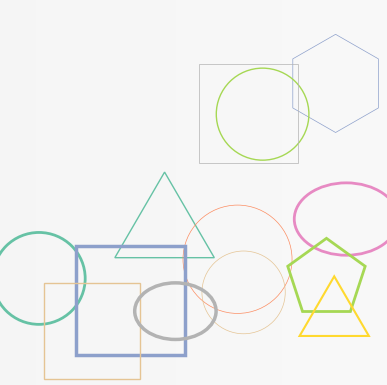[{"shape": "triangle", "thickness": 1, "radius": 0.74, "center": [0.425, 0.405]}, {"shape": "circle", "thickness": 2, "radius": 0.6, "center": [0.1, 0.277]}, {"shape": "circle", "thickness": 0.5, "radius": 0.7, "center": [0.613, 0.327]}, {"shape": "square", "thickness": 2.5, "radius": 0.71, "center": [0.336, 0.219]}, {"shape": "hexagon", "thickness": 0.5, "radius": 0.64, "center": [0.866, 0.783]}, {"shape": "oval", "thickness": 2, "radius": 0.67, "center": [0.894, 0.431]}, {"shape": "circle", "thickness": 1, "radius": 0.6, "center": [0.678, 0.704]}, {"shape": "pentagon", "thickness": 2, "radius": 0.53, "center": [0.843, 0.276]}, {"shape": "triangle", "thickness": 1.5, "radius": 0.52, "center": [0.863, 0.179]}, {"shape": "square", "thickness": 1, "radius": 0.62, "center": [0.238, 0.14]}, {"shape": "circle", "thickness": 0.5, "radius": 0.54, "center": [0.629, 0.241]}, {"shape": "oval", "thickness": 2.5, "radius": 0.53, "center": [0.453, 0.192]}, {"shape": "square", "thickness": 0.5, "radius": 0.64, "center": [0.641, 0.705]}]